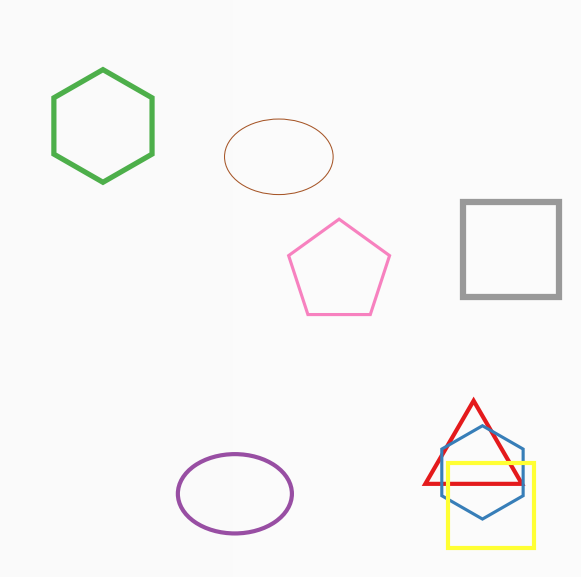[{"shape": "triangle", "thickness": 2, "radius": 0.48, "center": [0.815, 0.209]}, {"shape": "hexagon", "thickness": 1.5, "radius": 0.4, "center": [0.83, 0.181]}, {"shape": "hexagon", "thickness": 2.5, "radius": 0.49, "center": [0.177, 0.781]}, {"shape": "oval", "thickness": 2, "radius": 0.49, "center": [0.404, 0.144]}, {"shape": "square", "thickness": 2, "radius": 0.37, "center": [0.845, 0.124]}, {"shape": "oval", "thickness": 0.5, "radius": 0.47, "center": [0.48, 0.728]}, {"shape": "pentagon", "thickness": 1.5, "radius": 0.46, "center": [0.583, 0.528]}, {"shape": "square", "thickness": 3, "radius": 0.41, "center": [0.879, 0.567]}]